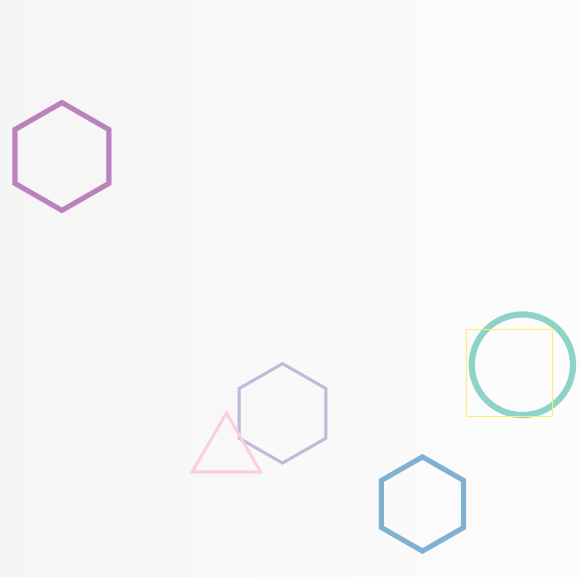[{"shape": "circle", "thickness": 3, "radius": 0.44, "center": [0.899, 0.367]}, {"shape": "hexagon", "thickness": 1.5, "radius": 0.43, "center": [0.486, 0.283]}, {"shape": "hexagon", "thickness": 2.5, "radius": 0.41, "center": [0.727, 0.126]}, {"shape": "triangle", "thickness": 1.5, "radius": 0.34, "center": [0.39, 0.216]}, {"shape": "hexagon", "thickness": 2.5, "radius": 0.47, "center": [0.107, 0.728]}, {"shape": "square", "thickness": 0.5, "radius": 0.37, "center": [0.876, 0.354]}]